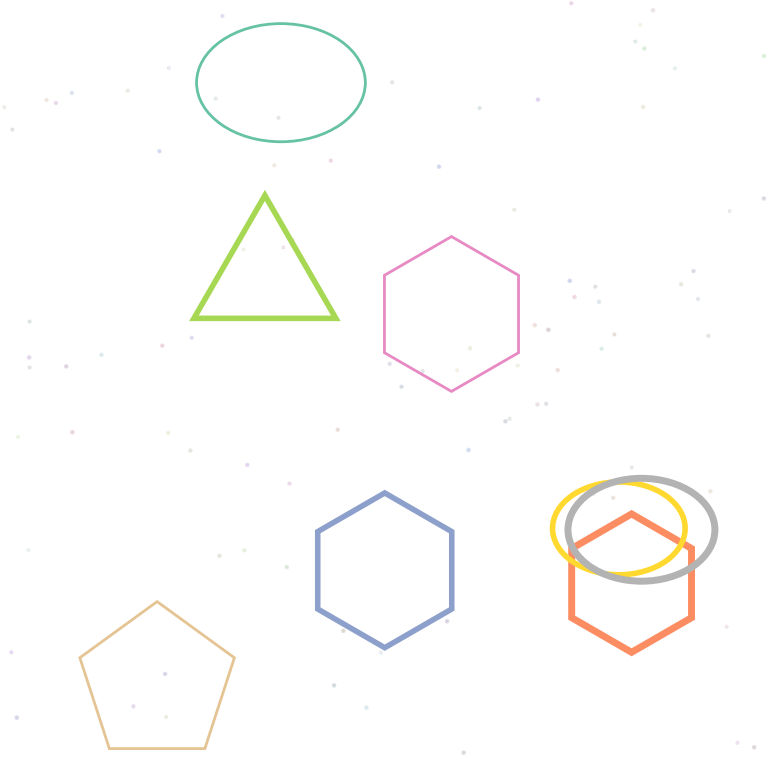[{"shape": "oval", "thickness": 1, "radius": 0.55, "center": [0.365, 0.893]}, {"shape": "hexagon", "thickness": 2.5, "radius": 0.45, "center": [0.82, 0.243]}, {"shape": "hexagon", "thickness": 2, "radius": 0.5, "center": [0.5, 0.259]}, {"shape": "hexagon", "thickness": 1, "radius": 0.5, "center": [0.586, 0.592]}, {"shape": "triangle", "thickness": 2, "radius": 0.53, "center": [0.344, 0.64]}, {"shape": "oval", "thickness": 2, "radius": 0.43, "center": [0.804, 0.314]}, {"shape": "pentagon", "thickness": 1, "radius": 0.53, "center": [0.204, 0.113]}, {"shape": "oval", "thickness": 2.5, "radius": 0.48, "center": [0.833, 0.312]}]